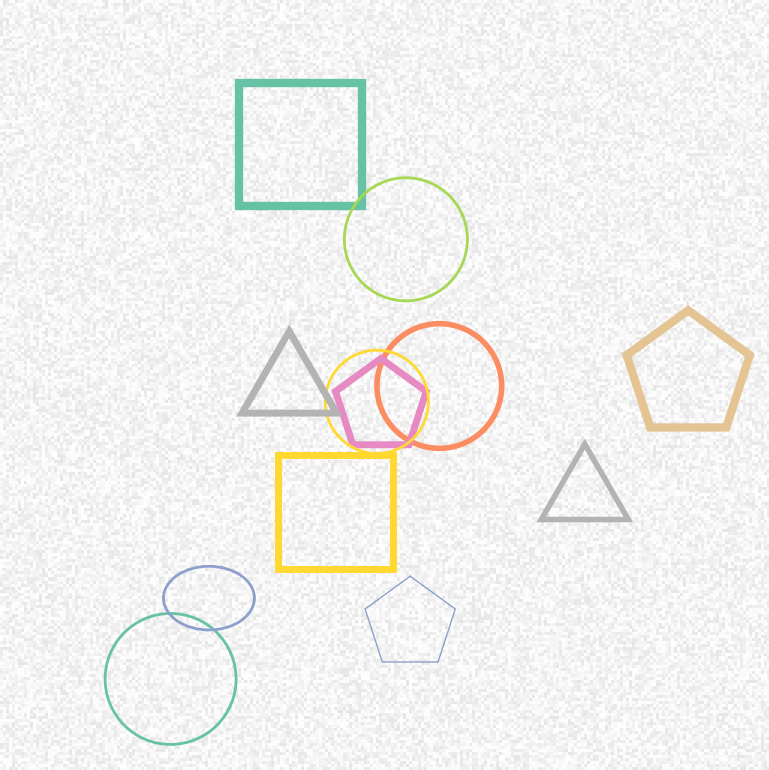[{"shape": "circle", "thickness": 1, "radius": 0.43, "center": [0.222, 0.118]}, {"shape": "square", "thickness": 3, "radius": 0.4, "center": [0.39, 0.812]}, {"shape": "circle", "thickness": 2, "radius": 0.4, "center": [0.571, 0.499]}, {"shape": "oval", "thickness": 1, "radius": 0.3, "center": [0.271, 0.223]}, {"shape": "pentagon", "thickness": 0.5, "radius": 0.31, "center": [0.533, 0.19]}, {"shape": "pentagon", "thickness": 2.5, "radius": 0.31, "center": [0.495, 0.473]}, {"shape": "circle", "thickness": 1, "radius": 0.4, "center": [0.527, 0.689]}, {"shape": "square", "thickness": 2.5, "radius": 0.37, "center": [0.436, 0.335]}, {"shape": "circle", "thickness": 1, "radius": 0.34, "center": [0.489, 0.478]}, {"shape": "pentagon", "thickness": 3, "radius": 0.42, "center": [0.894, 0.513]}, {"shape": "triangle", "thickness": 2.5, "radius": 0.35, "center": [0.376, 0.499]}, {"shape": "triangle", "thickness": 2, "radius": 0.33, "center": [0.759, 0.358]}]